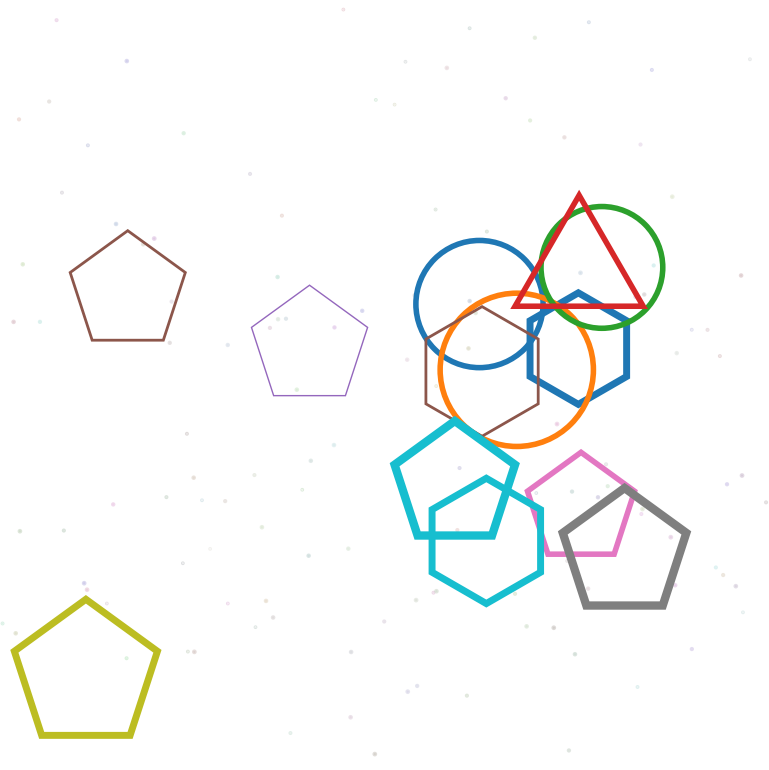[{"shape": "hexagon", "thickness": 2.5, "radius": 0.36, "center": [0.751, 0.547]}, {"shape": "circle", "thickness": 2, "radius": 0.41, "center": [0.623, 0.605]}, {"shape": "circle", "thickness": 2, "radius": 0.5, "center": [0.671, 0.52]}, {"shape": "circle", "thickness": 2, "radius": 0.4, "center": [0.782, 0.653]}, {"shape": "triangle", "thickness": 2, "radius": 0.48, "center": [0.752, 0.65]}, {"shape": "pentagon", "thickness": 0.5, "radius": 0.4, "center": [0.402, 0.55]}, {"shape": "pentagon", "thickness": 1, "radius": 0.39, "center": [0.166, 0.622]}, {"shape": "hexagon", "thickness": 1, "radius": 0.42, "center": [0.626, 0.518]}, {"shape": "pentagon", "thickness": 2, "radius": 0.37, "center": [0.755, 0.339]}, {"shape": "pentagon", "thickness": 3, "radius": 0.42, "center": [0.811, 0.282]}, {"shape": "pentagon", "thickness": 2.5, "radius": 0.49, "center": [0.112, 0.124]}, {"shape": "hexagon", "thickness": 2.5, "radius": 0.41, "center": [0.632, 0.298]}, {"shape": "pentagon", "thickness": 3, "radius": 0.41, "center": [0.591, 0.371]}]